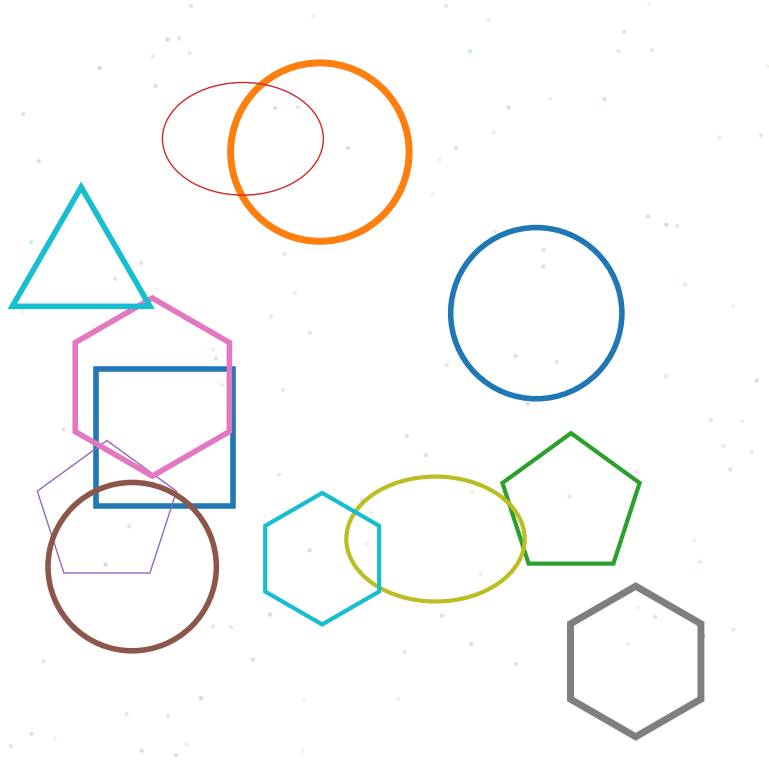[{"shape": "circle", "thickness": 2, "radius": 0.56, "center": [0.696, 0.593]}, {"shape": "square", "thickness": 2, "radius": 0.44, "center": [0.214, 0.432]}, {"shape": "circle", "thickness": 2.5, "radius": 0.58, "center": [0.415, 0.802]}, {"shape": "pentagon", "thickness": 1.5, "radius": 0.47, "center": [0.742, 0.344]}, {"shape": "oval", "thickness": 0.5, "radius": 0.52, "center": [0.315, 0.82]}, {"shape": "pentagon", "thickness": 0.5, "radius": 0.48, "center": [0.139, 0.333]}, {"shape": "circle", "thickness": 2, "radius": 0.55, "center": [0.172, 0.264]}, {"shape": "hexagon", "thickness": 2, "radius": 0.58, "center": [0.198, 0.497]}, {"shape": "hexagon", "thickness": 2.5, "radius": 0.49, "center": [0.826, 0.141]}, {"shape": "oval", "thickness": 1.5, "radius": 0.58, "center": [0.566, 0.3]}, {"shape": "hexagon", "thickness": 1.5, "radius": 0.43, "center": [0.418, 0.274]}, {"shape": "triangle", "thickness": 2, "radius": 0.52, "center": [0.105, 0.654]}]